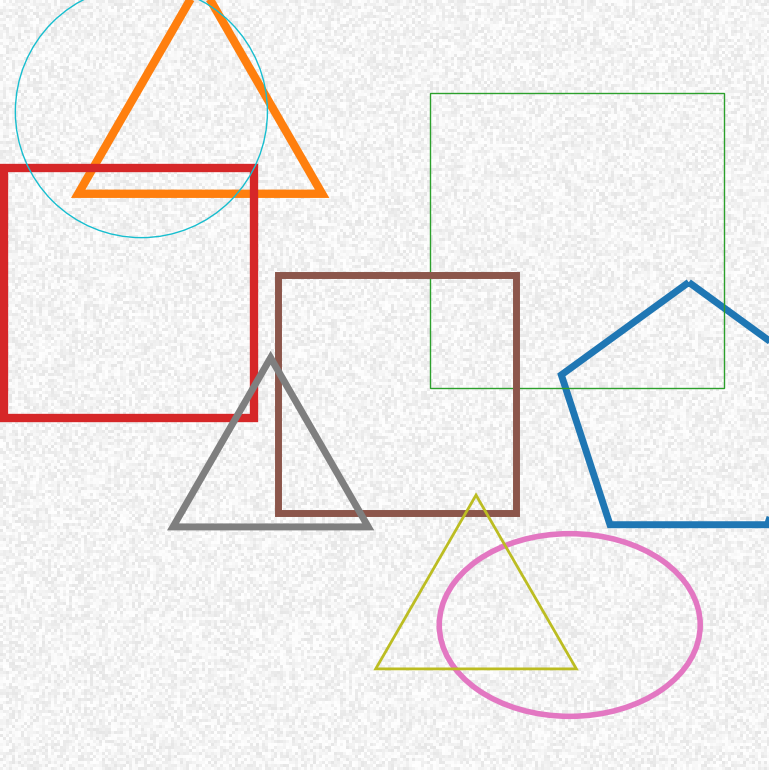[{"shape": "pentagon", "thickness": 2.5, "radius": 0.87, "center": [0.894, 0.459]}, {"shape": "triangle", "thickness": 3, "radius": 0.91, "center": [0.26, 0.84]}, {"shape": "square", "thickness": 0.5, "radius": 0.96, "center": [0.749, 0.687]}, {"shape": "square", "thickness": 3, "radius": 0.81, "center": [0.168, 0.619]}, {"shape": "square", "thickness": 2.5, "radius": 0.77, "center": [0.516, 0.488]}, {"shape": "oval", "thickness": 2, "radius": 0.85, "center": [0.74, 0.188]}, {"shape": "triangle", "thickness": 2.5, "radius": 0.73, "center": [0.351, 0.389]}, {"shape": "triangle", "thickness": 1, "radius": 0.75, "center": [0.618, 0.207]}, {"shape": "circle", "thickness": 0.5, "radius": 0.82, "center": [0.184, 0.855]}]